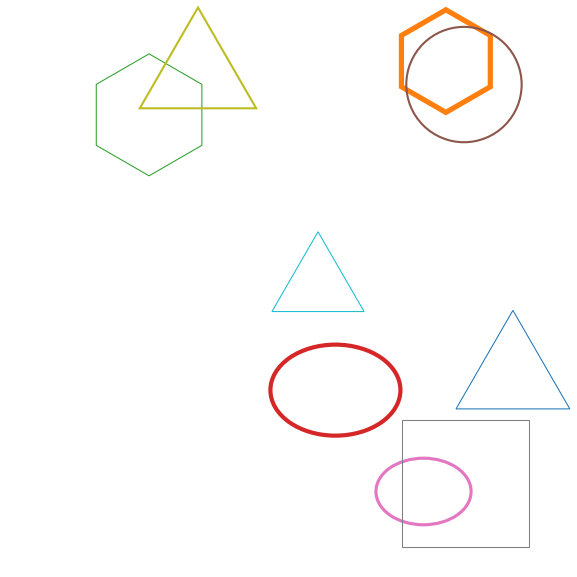[{"shape": "triangle", "thickness": 0.5, "radius": 0.57, "center": [0.888, 0.348]}, {"shape": "hexagon", "thickness": 2.5, "radius": 0.44, "center": [0.772, 0.893]}, {"shape": "hexagon", "thickness": 0.5, "radius": 0.53, "center": [0.258, 0.8]}, {"shape": "oval", "thickness": 2, "radius": 0.56, "center": [0.581, 0.324]}, {"shape": "circle", "thickness": 1, "radius": 0.5, "center": [0.803, 0.853]}, {"shape": "oval", "thickness": 1.5, "radius": 0.41, "center": [0.733, 0.148]}, {"shape": "square", "thickness": 0.5, "radius": 0.55, "center": [0.807, 0.163]}, {"shape": "triangle", "thickness": 1, "radius": 0.58, "center": [0.343, 0.87]}, {"shape": "triangle", "thickness": 0.5, "radius": 0.46, "center": [0.551, 0.506]}]